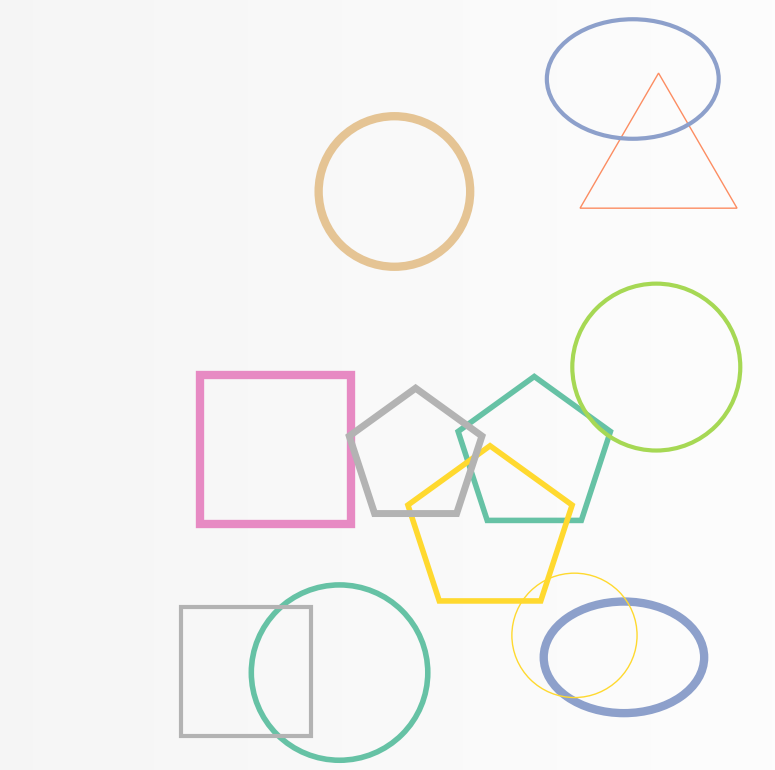[{"shape": "circle", "thickness": 2, "radius": 0.57, "center": [0.438, 0.127]}, {"shape": "pentagon", "thickness": 2, "radius": 0.52, "center": [0.689, 0.408]}, {"shape": "triangle", "thickness": 0.5, "radius": 0.58, "center": [0.85, 0.788]}, {"shape": "oval", "thickness": 1.5, "radius": 0.55, "center": [0.816, 0.897]}, {"shape": "oval", "thickness": 3, "radius": 0.52, "center": [0.805, 0.146]}, {"shape": "square", "thickness": 3, "radius": 0.49, "center": [0.356, 0.416]}, {"shape": "circle", "thickness": 1.5, "radius": 0.54, "center": [0.847, 0.523]}, {"shape": "pentagon", "thickness": 2, "radius": 0.56, "center": [0.632, 0.31]}, {"shape": "circle", "thickness": 0.5, "radius": 0.4, "center": [0.741, 0.175]}, {"shape": "circle", "thickness": 3, "radius": 0.49, "center": [0.509, 0.751]}, {"shape": "square", "thickness": 1.5, "radius": 0.42, "center": [0.318, 0.128]}, {"shape": "pentagon", "thickness": 2.5, "radius": 0.45, "center": [0.536, 0.406]}]